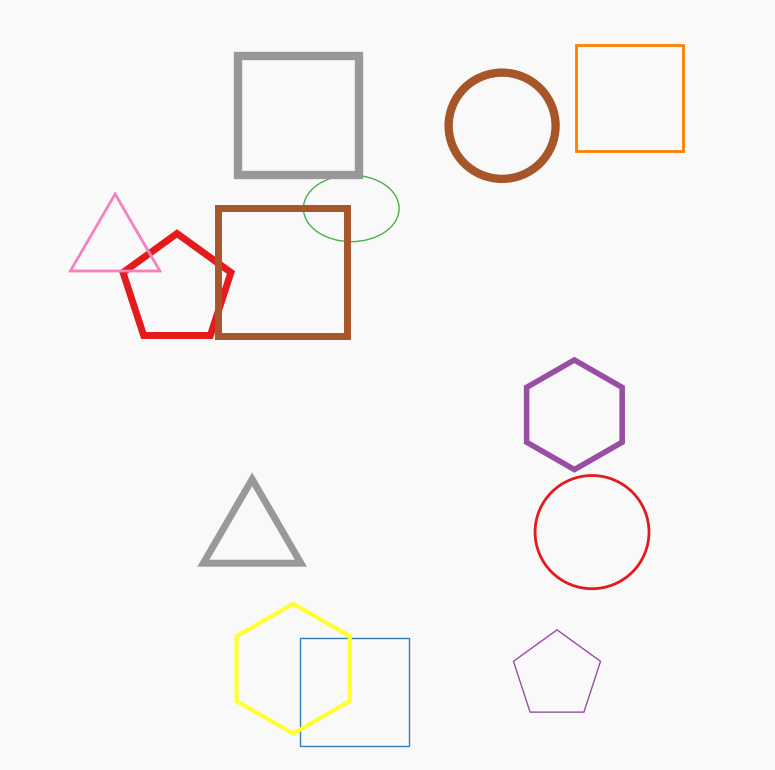[{"shape": "circle", "thickness": 1, "radius": 0.37, "center": [0.764, 0.309]}, {"shape": "pentagon", "thickness": 2.5, "radius": 0.37, "center": [0.228, 0.624]}, {"shape": "square", "thickness": 0.5, "radius": 0.35, "center": [0.457, 0.101]}, {"shape": "oval", "thickness": 0.5, "radius": 0.31, "center": [0.453, 0.729]}, {"shape": "pentagon", "thickness": 0.5, "radius": 0.3, "center": [0.719, 0.123]}, {"shape": "hexagon", "thickness": 2, "radius": 0.36, "center": [0.741, 0.461]}, {"shape": "square", "thickness": 1, "radius": 0.35, "center": [0.812, 0.872]}, {"shape": "hexagon", "thickness": 1.5, "radius": 0.42, "center": [0.378, 0.132]}, {"shape": "circle", "thickness": 3, "radius": 0.34, "center": [0.648, 0.837]}, {"shape": "square", "thickness": 2.5, "radius": 0.42, "center": [0.364, 0.647]}, {"shape": "triangle", "thickness": 1, "radius": 0.33, "center": [0.149, 0.681]}, {"shape": "square", "thickness": 3, "radius": 0.39, "center": [0.385, 0.85]}, {"shape": "triangle", "thickness": 2.5, "radius": 0.36, "center": [0.325, 0.305]}]